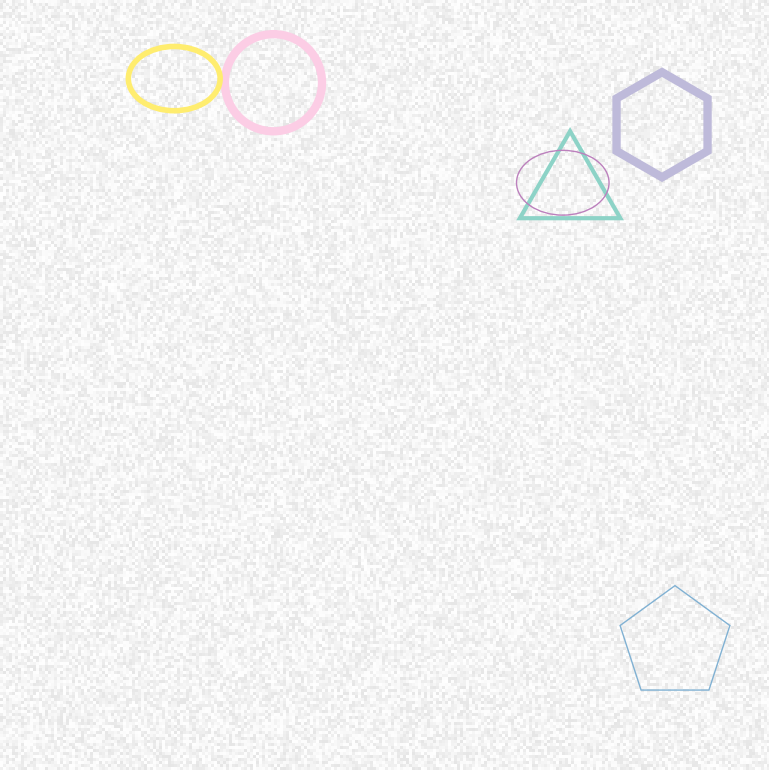[{"shape": "triangle", "thickness": 1.5, "radius": 0.38, "center": [0.74, 0.754]}, {"shape": "hexagon", "thickness": 3, "radius": 0.34, "center": [0.86, 0.838]}, {"shape": "pentagon", "thickness": 0.5, "radius": 0.37, "center": [0.877, 0.164]}, {"shape": "circle", "thickness": 3, "radius": 0.32, "center": [0.355, 0.893]}, {"shape": "oval", "thickness": 0.5, "radius": 0.3, "center": [0.731, 0.763]}, {"shape": "oval", "thickness": 2, "radius": 0.3, "center": [0.226, 0.898]}]